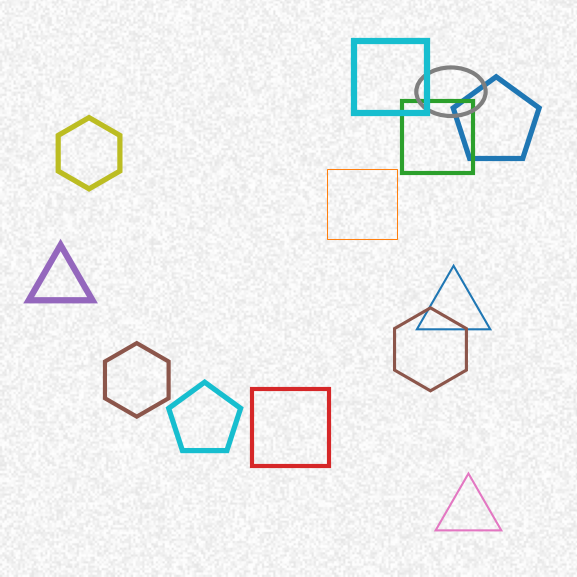[{"shape": "pentagon", "thickness": 2.5, "radius": 0.39, "center": [0.859, 0.788]}, {"shape": "triangle", "thickness": 1, "radius": 0.37, "center": [0.785, 0.466]}, {"shape": "square", "thickness": 0.5, "radius": 0.3, "center": [0.627, 0.646]}, {"shape": "square", "thickness": 2, "radius": 0.31, "center": [0.758, 0.762]}, {"shape": "square", "thickness": 2, "radius": 0.33, "center": [0.503, 0.258]}, {"shape": "triangle", "thickness": 3, "radius": 0.32, "center": [0.105, 0.511]}, {"shape": "hexagon", "thickness": 1.5, "radius": 0.36, "center": [0.745, 0.394]}, {"shape": "hexagon", "thickness": 2, "radius": 0.32, "center": [0.237, 0.341]}, {"shape": "triangle", "thickness": 1, "radius": 0.33, "center": [0.811, 0.114]}, {"shape": "oval", "thickness": 2, "radius": 0.3, "center": [0.781, 0.84]}, {"shape": "hexagon", "thickness": 2.5, "radius": 0.31, "center": [0.154, 0.734]}, {"shape": "pentagon", "thickness": 2.5, "radius": 0.33, "center": [0.354, 0.272]}, {"shape": "square", "thickness": 3, "radius": 0.31, "center": [0.676, 0.866]}]